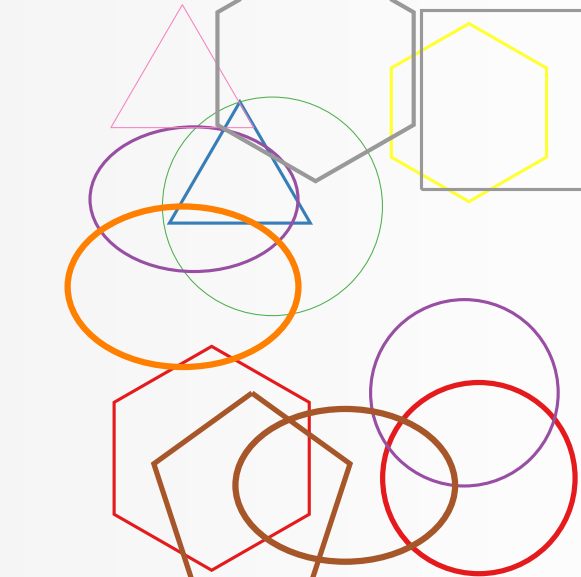[{"shape": "circle", "thickness": 2.5, "radius": 0.83, "center": [0.824, 0.171]}, {"shape": "hexagon", "thickness": 1.5, "radius": 0.97, "center": [0.364, 0.206]}, {"shape": "triangle", "thickness": 1.5, "radius": 0.7, "center": [0.413, 0.683]}, {"shape": "circle", "thickness": 0.5, "radius": 0.95, "center": [0.469, 0.642]}, {"shape": "oval", "thickness": 1.5, "radius": 0.89, "center": [0.334, 0.654]}, {"shape": "circle", "thickness": 1.5, "radius": 0.81, "center": [0.799, 0.319]}, {"shape": "oval", "thickness": 3, "radius": 0.99, "center": [0.315, 0.503]}, {"shape": "hexagon", "thickness": 1.5, "radius": 0.77, "center": [0.807, 0.804]}, {"shape": "oval", "thickness": 3, "radius": 0.94, "center": [0.594, 0.159]}, {"shape": "pentagon", "thickness": 2.5, "radius": 0.89, "center": [0.433, 0.141]}, {"shape": "triangle", "thickness": 0.5, "radius": 0.71, "center": [0.314, 0.849]}, {"shape": "hexagon", "thickness": 2, "radius": 0.97, "center": [0.543, 0.88]}, {"shape": "square", "thickness": 1.5, "radius": 0.77, "center": [0.879, 0.827]}]